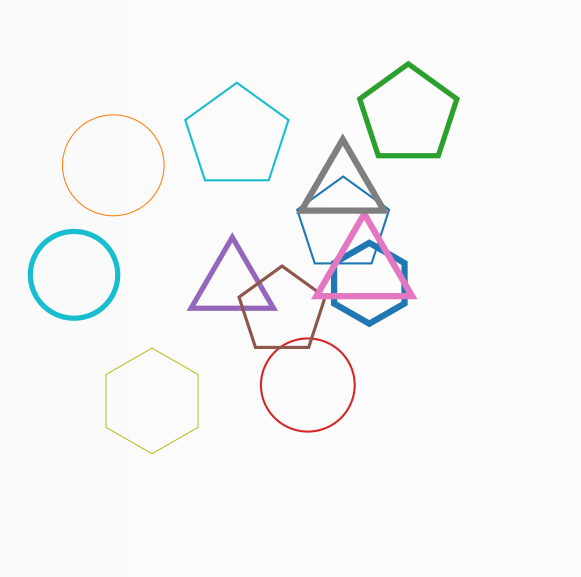[{"shape": "pentagon", "thickness": 1, "radius": 0.42, "center": [0.59, 0.61]}, {"shape": "hexagon", "thickness": 3, "radius": 0.35, "center": [0.635, 0.509]}, {"shape": "circle", "thickness": 0.5, "radius": 0.44, "center": [0.195, 0.713]}, {"shape": "pentagon", "thickness": 2.5, "radius": 0.44, "center": [0.702, 0.801]}, {"shape": "circle", "thickness": 1, "radius": 0.4, "center": [0.53, 0.332]}, {"shape": "triangle", "thickness": 2.5, "radius": 0.41, "center": [0.4, 0.506]}, {"shape": "pentagon", "thickness": 1.5, "radius": 0.39, "center": [0.485, 0.461]}, {"shape": "triangle", "thickness": 3, "radius": 0.48, "center": [0.627, 0.534]}, {"shape": "triangle", "thickness": 3, "radius": 0.41, "center": [0.59, 0.675]}, {"shape": "hexagon", "thickness": 0.5, "radius": 0.46, "center": [0.262, 0.305]}, {"shape": "circle", "thickness": 2.5, "radius": 0.38, "center": [0.127, 0.523]}, {"shape": "pentagon", "thickness": 1, "radius": 0.47, "center": [0.408, 0.762]}]